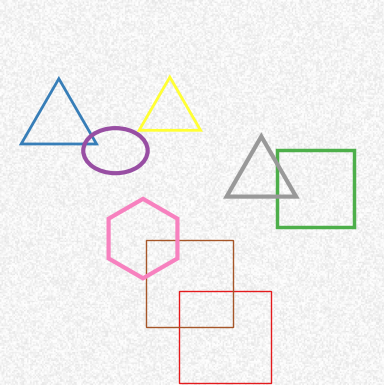[{"shape": "square", "thickness": 1, "radius": 0.59, "center": [0.585, 0.125]}, {"shape": "triangle", "thickness": 2, "radius": 0.57, "center": [0.153, 0.683]}, {"shape": "square", "thickness": 2.5, "radius": 0.5, "center": [0.819, 0.51]}, {"shape": "oval", "thickness": 3, "radius": 0.42, "center": [0.3, 0.609]}, {"shape": "triangle", "thickness": 2, "radius": 0.46, "center": [0.441, 0.708]}, {"shape": "square", "thickness": 1, "radius": 0.57, "center": [0.492, 0.264]}, {"shape": "hexagon", "thickness": 3, "radius": 0.52, "center": [0.371, 0.38]}, {"shape": "triangle", "thickness": 3, "radius": 0.52, "center": [0.679, 0.541]}]